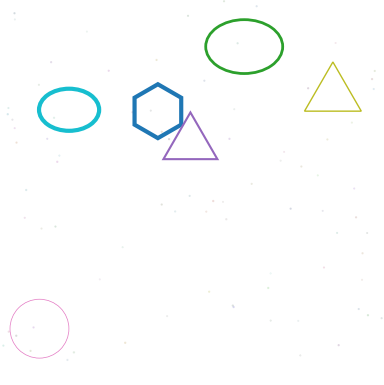[{"shape": "hexagon", "thickness": 3, "radius": 0.35, "center": [0.41, 0.711]}, {"shape": "oval", "thickness": 2, "radius": 0.5, "center": [0.634, 0.879]}, {"shape": "triangle", "thickness": 1.5, "radius": 0.4, "center": [0.495, 0.627]}, {"shape": "circle", "thickness": 0.5, "radius": 0.38, "center": [0.102, 0.146]}, {"shape": "triangle", "thickness": 1, "radius": 0.43, "center": [0.865, 0.754]}, {"shape": "oval", "thickness": 3, "radius": 0.39, "center": [0.179, 0.715]}]